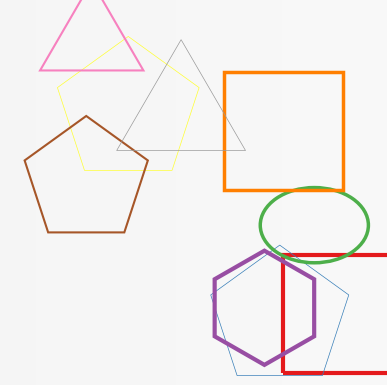[{"shape": "square", "thickness": 3, "radius": 0.76, "center": [0.882, 0.185]}, {"shape": "pentagon", "thickness": 0.5, "radius": 0.94, "center": [0.722, 0.176]}, {"shape": "oval", "thickness": 2.5, "radius": 0.7, "center": [0.811, 0.415]}, {"shape": "hexagon", "thickness": 3, "radius": 0.74, "center": [0.682, 0.201]}, {"shape": "square", "thickness": 2.5, "radius": 0.77, "center": [0.732, 0.659]}, {"shape": "pentagon", "thickness": 0.5, "radius": 0.96, "center": [0.331, 0.713]}, {"shape": "pentagon", "thickness": 1.5, "radius": 0.84, "center": [0.223, 0.532]}, {"shape": "triangle", "thickness": 1.5, "radius": 0.77, "center": [0.237, 0.894]}, {"shape": "triangle", "thickness": 0.5, "radius": 0.96, "center": [0.467, 0.705]}]